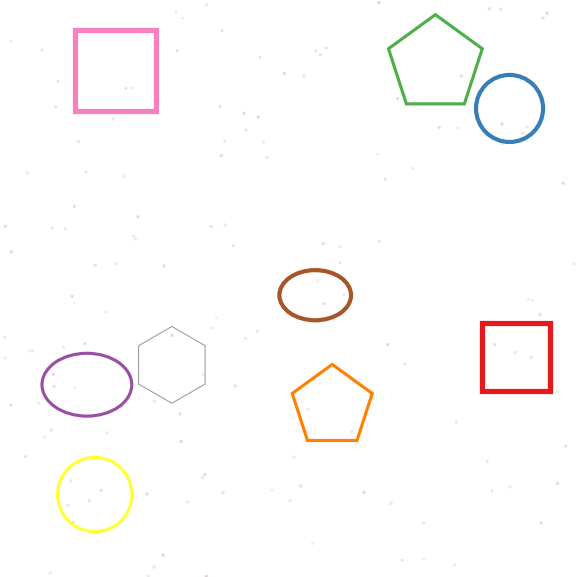[{"shape": "square", "thickness": 2.5, "radius": 0.3, "center": [0.894, 0.381]}, {"shape": "circle", "thickness": 2, "radius": 0.29, "center": [0.882, 0.811]}, {"shape": "pentagon", "thickness": 1.5, "radius": 0.43, "center": [0.754, 0.888]}, {"shape": "oval", "thickness": 1.5, "radius": 0.39, "center": [0.15, 0.333]}, {"shape": "pentagon", "thickness": 1.5, "radius": 0.36, "center": [0.575, 0.295]}, {"shape": "circle", "thickness": 1.5, "radius": 0.32, "center": [0.164, 0.143]}, {"shape": "oval", "thickness": 2, "radius": 0.31, "center": [0.546, 0.488]}, {"shape": "square", "thickness": 2.5, "radius": 0.35, "center": [0.199, 0.877]}, {"shape": "hexagon", "thickness": 0.5, "radius": 0.33, "center": [0.298, 0.367]}]